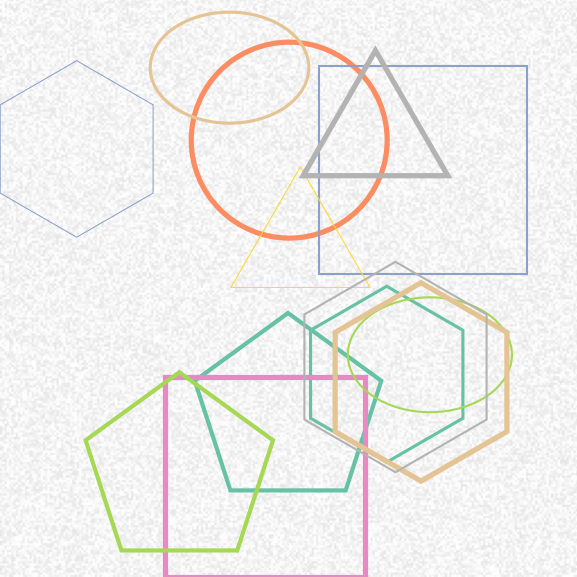[{"shape": "pentagon", "thickness": 2, "radius": 0.85, "center": [0.499, 0.287]}, {"shape": "hexagon", "thickness": 1.5, "radius": 0.76, "center": [0.67, 0.351]}, {"shape": "circle", "thickness": 2.5, "radius": 0.85, "center": [0.501, 0.756]}, {"shape": "hexagon", "thickness": 0.5, "radius": 0.76, "center": [0.133, 0.741]}, {"shape": "square", "thickness": 1, "radius": 0.9, "center": [0.732, 0.705]}, {"shape": "square", "thickness": 2.5, "radius": 0.87, "center": [0.458, 0.173]}, {"shape": "pentagon", "thickness": 2, "radius": 0.85, "center": [0.31, 0.184]}, {"shape": "oval", "thickness": 1, "radius": 0.71, "center": [0.744, 0.385]}, {"shape": "triangle", "thickness": 0.5, "radius": 0.7, "center": [0.52, 0.571]}, {"shape": "hexagon", "thickness": 2.5, "radius": 0.86, "center": [0.729, 0.338]}, {"shape": "oval", "thickness": 1.5, "radius": 0.69, "center": [0.397, 0.882]}, {"shape": "triangle", "thickness": 2.5, "radius": 0.72, "center": [0.65, 0.767]}, {"shape": "hexagon", "thickness": 1, "radius": 0.91, "center": [0.685, 0.364]}]